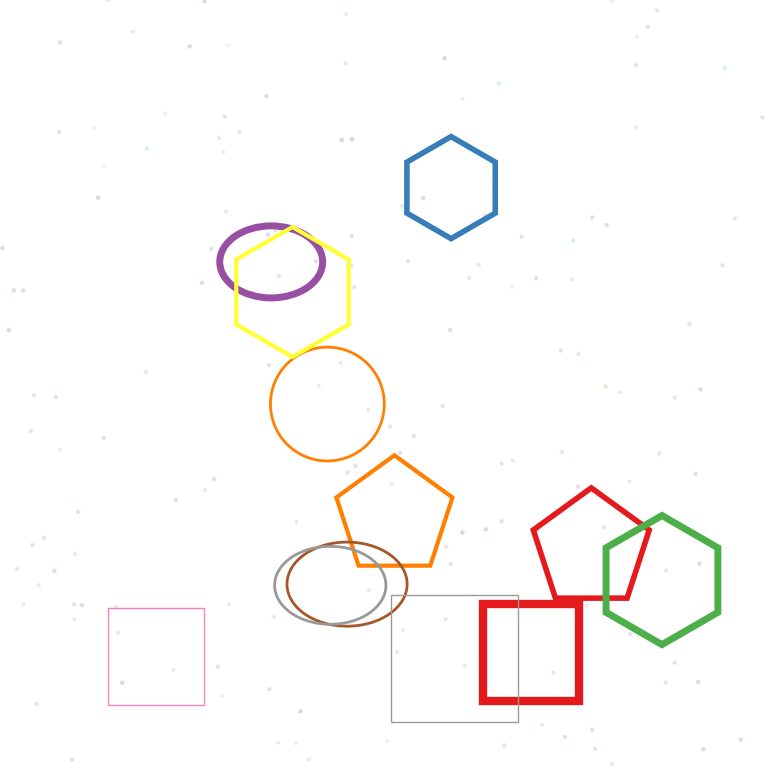[{"shape": "square", "thickness": 3, "radius": 0.31, "center": [0.69, 0.153]}, {"shape": "pentagon", "thickness": 2, "radius": 0.4, "center": [0.768, 0.287]}, {"shape": "hexagon", "thickness": 2, "radius": 0.33, "center": [0.586, 0.756]}, {"shape": "hexagon", "thickness": 2.5, "radius": 0.42, "center": [0.86, 0.247]}, {"shape": "oval", "thickness": 2.5, "radius": 0.33, "center": [0.352, 0.66]}, {"shape": "pentagon", "thickness": 1.5, "radius": 0.4, "center": [0.512, 0.329]}, {"shape": "circle", "thickness": 1, "radius": 0.37, "center": [0.425, 0.475]}, {"shape": "hexagon", "thickness": 1.5, "radius": 0.42, "center": [0.38, 0.621]}, {"shape": "oval", "thickness": 1, "radius": 0.39, "center": [0.451, 0.241]}, {"shape": "square", "thickness": 0.5, "radius": 0.31, "center": [0.202, 0.148]}, {"shape": "square", "thickness": 0.5, "radius": 0.41, "center": [0.59, 0.145]}, {"shape": "oval", "thickness": 1, "radius": 0.36, "center": [0.429, 0.24]}]